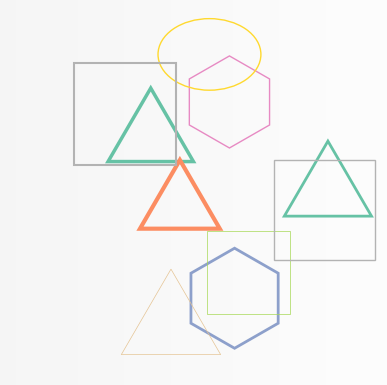[{"shape": "triangle", "thickness": 2.5, "radius": 0.64, "center": [0.389, 0.644]}, {"shape": "triangle", "thickness": 2, "radius": 0.65, "center": [0.846, 0.504]}, {"shape": "triangle", "thickness": 3, "radius": 0.59, "center": [0.464, 0.465]}, {"shape": "hexagon", "thickness": 2, "radius": 0.65, "center": [0.605, 0.225]}, {"shape": "hexagon", "thickness": 1, "radius": 0.6, "center": [0.592, 0.735]}, {"shape": "square", "thickness": 0.5, "radius": 0.54, "center": [0.641, 0.292]}, {"shape": "oval", "thickness": 1, "radius": 0.66, "center": [0.541, 0.859]}, {"shape": "triangle", "thickness": 0.5, "radius": 0.74, "center": [0.441, 0.153]}, {"shape": "square", "thickness": 1.5, "radius": 0.66, "center": [0.322, 0.704]}, {"shape": "square", "thickness": 1, "radius": 0.65, "center": [0.837, 0.454]}]